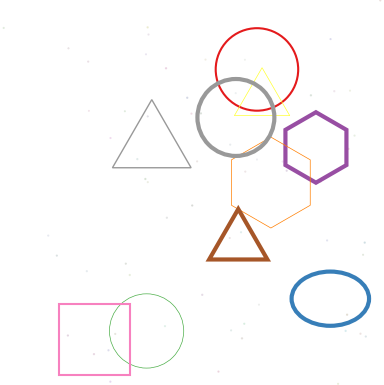[{"shape": "circle", "thickness": 1.5, "radius": 0.54, "center": [0.667, 0.82]}, {"shape": "oval", "thickness": 3, "radius": 0.5, "center": [0.858, 0.224]}, {"shape": "circle", "thickness": 0.5, "radius": 0.48, "center": [0.381, 0.14]}, {"shape": "hexagon", "thickness": 3, "radius": 0.46, "center": [0.821, 0.617]}, {"shape": "hexagon", "thickness": 0.5, "radius": 0.59, "center": [0.704, 0.526]}, {"shape": "triangle", "thickness": 0.5, "radius": 0.42, "center": [0.681, 0.741]}, {"shape": "triangle", "thickness": 3, "radius": 0.44, "center": [0.619, 0.37]}, {"shape": "square", "thickness": 1.5, "radius": 0.46, "center": [0.245, 0.119]}, {"shape": "circle", "thickness": 3, "radius": 0.5, "center": [0.613, 0.695]}, {"shape": "triangle", "thickness": 1, "radius": 0.59, "center": [0.394, 0.623]}]